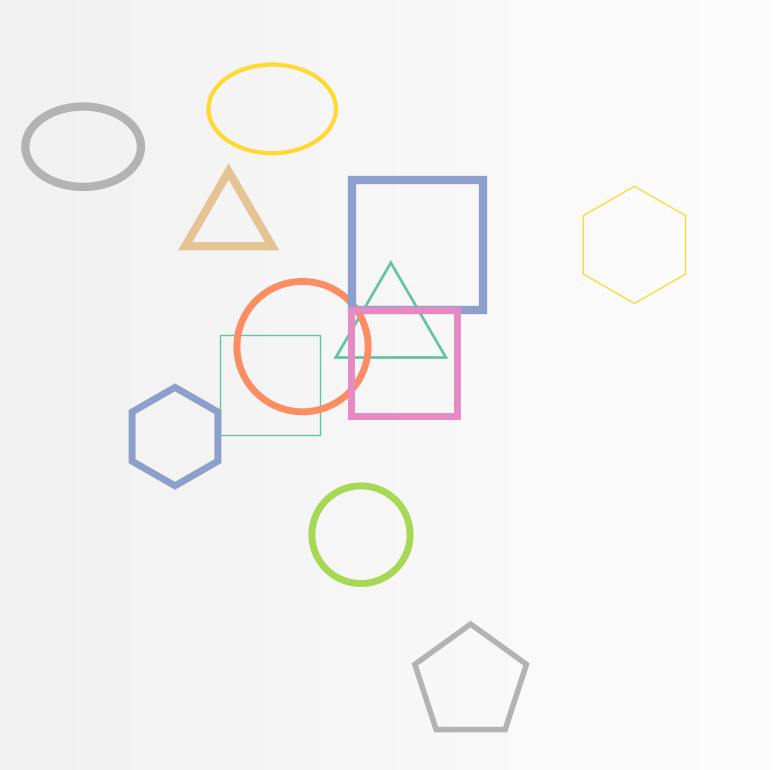[{"shape": "triangle", "thickness": 1, "radius": 0.41, "center": [0.504, 0.577]}, {"shape": "square", "thickness": 0.5, "radius": 0.32, "center": [0.349, 0.5]}, {"shape": "circle", "thickness": 2.5, "radius": 0.42, "center": [0.39, 0.55]}, {"shape": "square", "thickness": 3, "radius": 0.42, "center": [0.539, 0.682]}, {"shape": "hexagon", "thickness": 2.5, "radius": 0.32, "center": [0.226, 0.433]}, {"shape": "square", "thickness": 2.5, "radius": 0.34, "center": [0.522, 0.529]}, {"shape": "circle", "thickness": 2.5, "radius": 0.32, "center": [0.466, 0.306]}, {"shape": "hexagon", "thickness": 0.5, "radius": 0.38, "center": [0.819, 0.682]}, {"shape": "oval", "thickness": 1.5, "radius": 0.41, "center": [0.351, 0.859]}, {"shape": "triangle", "thickness": 3, "radius": 0.32, "center": [0.295, 0.713]}, {"shape": "pentagon", "thickness": 2, "radius": 0.38, "center": [0.607, 0.114]}, {"shape": "oval", "thickness": 3, "radius": 0.37, "center": [0.107, 0.809]}]